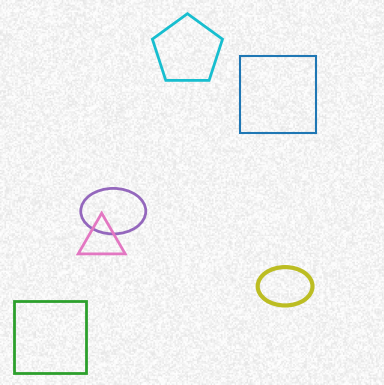[{"shape": "square", "thickness": 1.5, "radius": 0.5, "center": [0.722, 0.755]}, {"shape": "square", "thickness": 2, "radius": 0.47, "center": [0.13, 0.124]}, {"shape": "oval", "thickness": 2, "radius": 0.42, "center": [0.294, 0.452]}, {"shape": "triangle", "thickness": 2, "radius": 0.35, "center": [0.264, 0.376]}, {"shape": "oval", "thickness": 3, "radius": 0.36, "center": [0.74, 0.256]}, {"shape": "pentagon", "thickness": 2, "radius": 0.48, "center": [0.487, 0.869]}]